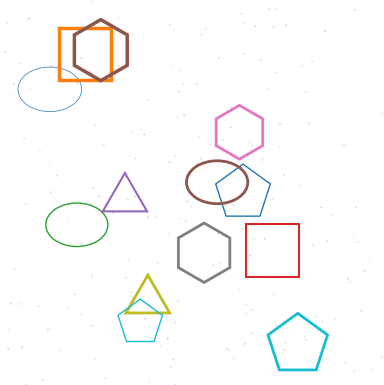[{"shape": "oval", "thickness": 0.5, "radius": 0.41, "center": [0.129, 0.768]}, {"shape": "pentagon", "thickness": 1, "radius": 0.37, "center": [0.631, 0.499]}, {"shape": "square", "thickness": 2.5, "radius": 0.34, "center": [0.22, 0.859]}, {"shape": "oval", "thickness": 1, "radius": 0.4, "center": [0.2, 0.416]}, {"shape": "square", "thickness": 1.5, "radius": 0.34, "center": [0.708, 0.349]}, {"shape": "triangle", "thickness": 1.5, "radius": 0.33, "center": [0.324, 0.484]}, {"shape": "oval", "thickness": 2, "radius": 0.4, "center": [0.564, 0.527]}, {"shape": "hexagon", "thickness": 2.5, "radius": 0.4, "center": [0.262, 0.87]}, {"shape": "hexagon", "thickness": 2, "radius": 0.35, "center": [0.622, 0.657]}, {"shape": "hexagon", "thickness": 2, "radius": 0.39, "center": [0.53, 0.343]}, {"shape": "triangle", "thickness": 2, "radius": 0.33, "center": [0.384, 0.22]}, {"shape": "pentagon", "thickness": 1, "radius": 0.3, "center": [0.364, 0.162]}, {"shape": "pentagon", "thickness": 2, "radius": 0.41, "center": [0.773, 0.105]}]